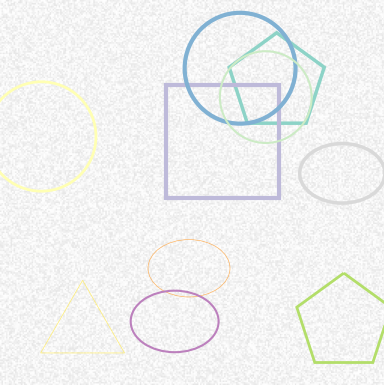[{"shape": "pentagon", "thickness": 2.5, "radius": 0.65, "center": [0.719, 0.785]}, {"shape": "circle", "thickness": 2, "radius": 0.71, "center": [0.107, 0.646]}, {"shape": "square", "thickness": 3, "radius": 0.74, "center": [0.578, 0.633]}, {"shape": "circle", "thickness": 3, "radius": 0.72, "center": [0.624, 0.823]}, {"shape": "oval", "thickness": 0.5, "radius": 0.53, "center": [0.491, 0.303]}, {"shape": "pentagon", "thickness": 2, "radius": 0.64, "center": [0.893, 0.162]}, {"shape": "oval", "thickness": 2.5, "radius": 0.55, "center": [0.889, 0.55]}, {"shape": "oval", "thickness": 1.5, "radius": 0.57, "center": [0.454, 0.165]}, {"shape": "circle", "thickness": 1.5, "radius": 0.6, "center": [0.69, 0.748]}, {"shape": "triangle", "thickness": 0.5, "radius": 0.63, "center": [0.215, 0.146]}]